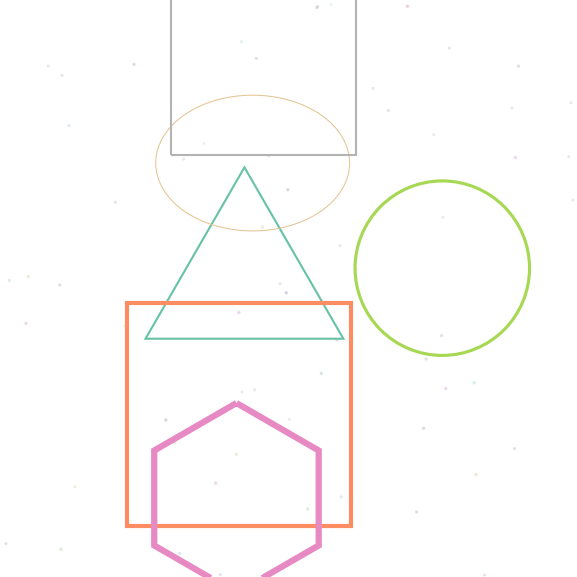[{"shape": "triangle", "thickness": 1, "radius": 0.99, "center": [0.423, 0.512]}, {"shape": "square", "thickness": 2, "radius": 0.97, "center": [0.414, 0.282]}, {"shape": "hexagon", "thickness": 3, "radius": 0.82, "center": [0.409, 0.137]}, {"shape": "circle", "thickness": 1.5, "radius": 0.76, "center": [0.766, 0.535]}, {"shape": "oval", "thickness": 0.5, "radius": 0.84, "center": [0.437, 0.717]}, {"shape": "square", "thickness": 1, "radius": 0.8, "center": [0.457, 0.891]}]